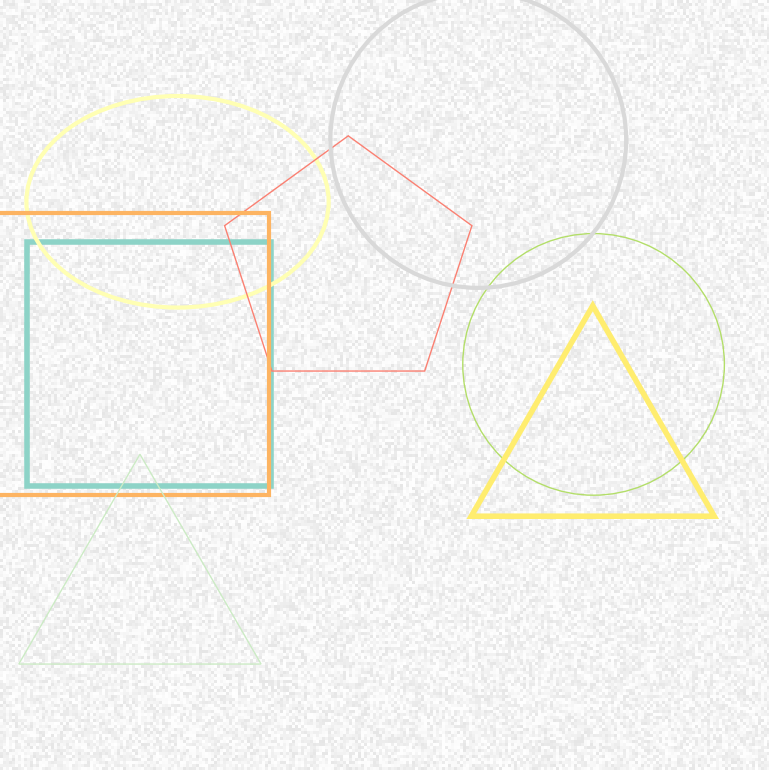[{"shape": "square", "thickness": 2, "radius": 0.79, "center": [0.194, 0.527]}, {"shape": "oval", "thickness": 1.5, "radius": 0.98, "center": [0.231, 0.738]}, {"shape": "pentagon", "thickness": 0.5, "radius": 0.84, "center": [0.452, 0.655]}, {"shape": "square", "thickness": 1.5, "radius": 0.91, "center": [0.166, 0.54]}, {"shape": "circle", "thickness": 0.5, "radius": 0.85, "center": [0.771, 0.527]}, {"shape": "circle", "thickness": 1.5, "radius": 0.96, "center": [0.621, 0.818]}, {"shape": "triangle", "thickness": 0.5, "radius": 0.91, "center": [0.182, 0.228]}, {"shape": "triangle", "thickness": 2, "radius": 0.91, "center": [0.77, 0.421]}]